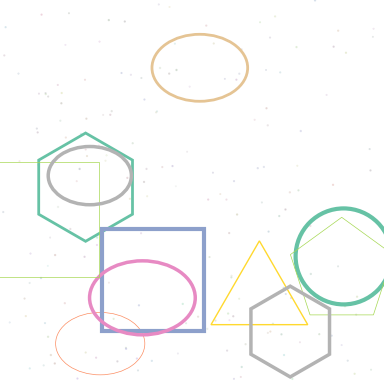[{"shape": "hexagon", "thickness": 2, "radius": 0.7, "center": [0.222, 0.514]}, {"shape": "circle", "thickness": 3, "radius": 0.62, "center": [0.892, 0.334]}, {"shape": "oval", "thickness": 0.5, "radius": 0.58, "center": [0.26, 0.107]}, {"shape": "square", "thickness": 3, "radius": 0.66, "center": [0.398, 0.273]}, {"shape": "oval", "thickness": 2.5, "radius": 0.69, "center": [0.37, 0.226]}, {"shape": "pentagon", "thickness": 0.5, "radius": 0.7, "center": [0.888, 0.295]}, {"shape": "square", "thickness": 0.5, "radius": 0.74, "center": [0.109, 0.43]}, {"shape": "triangle", "thickness": 1, "radius": 0.73, "center": [0.674, 0.229]}, {"shape": "oval", "thickness": 2, "radius": 0.62, "center": [0.519, 0.824]}, {"shape": "oval", "thickness": 2.5, "radius": 0.54, "center": [0.233, 0.544]}, {"shape": "hexagon", "thickness": 2.5, "radius": 0.59, "center": [0.754, 0.139]}]